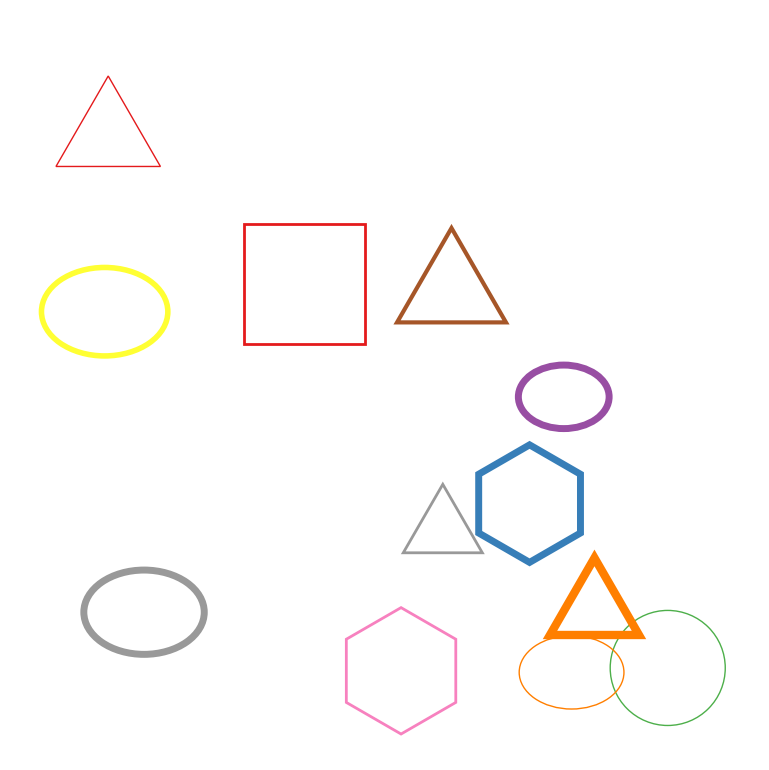[{"shape": "triangle", "thickness": 0.5, "radius": 0.39, "center": [0.141, 0.823]}, {"shape": "square", "thickness": 1, "radius": 0.39, "center": [0.396, 0.631]}, {"shape": "hexagon", "thickness": 2.5, "radius": 0.38, "center": [0.688, 0.346]}, {"shape": "circle", "thickness": 0.5, "radius": 0.37, "center": [0.867, 0.133]}, {"shape": "oval", "thickness": 2.5, "radius": 0.29, "center": [0.732, 0.485]}, {"shape": "triangle", "thickness": 3, "radius": 0.33, "center": [0.772, 0.209]}, {"shape": "oval", "thickness": 0.5, "radius": 0.34, "center": [0.742, 0.127]}, {"shape": "oval", "thickness": 2, "radius": 0.41, "center": [0.136, 0.595]}, {"shape": "triangle", "thickness": 1.5, "radius": 0.41, "center": [0.586, 0.622]}, {"shape": "hexagon", "thickness": 1, "radius": 0.41, "center": [0.521, 0.129]}, {"shape": "oval", "thickness": 2.5, "radius": 0.39, "center": [0.187, 0.205]}, {"shape": "triangle", "thickness": 1, "radius": 0.3, "center": [0.575, 0.312]}]